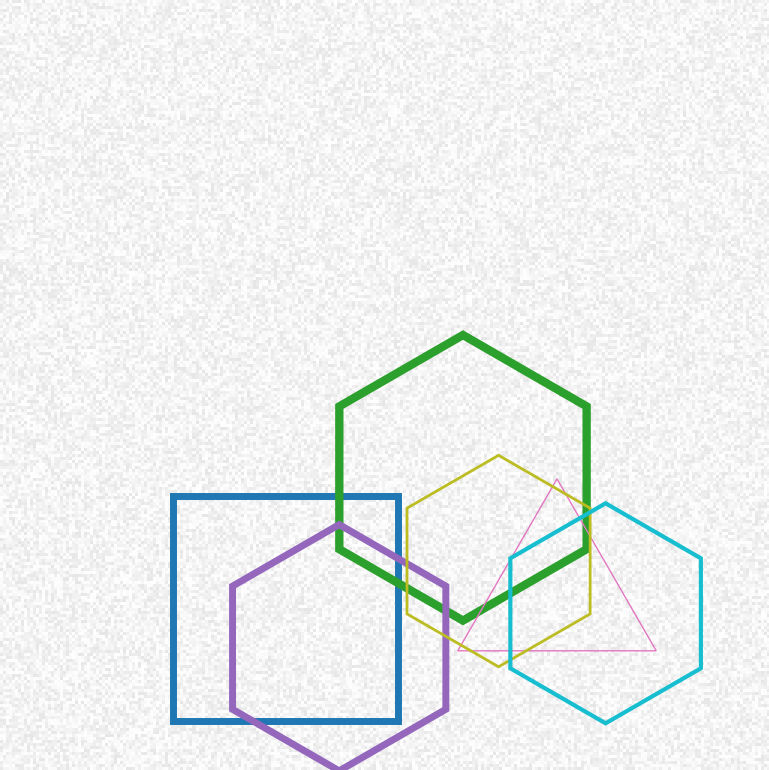[{"shape": "square", "thickness": 2.5, "radius": 0.73, "center": [0.371, 0.21]}, {"shape": "hexagon", "thickness": 3, "radius": 0.93, "center": [0.601, 0.38]}, {"shape": "hexagon", "thickness": 2.5, "radius": 0.8, "center": [0.441, 0.159]}, {"shape": "triangle", "thickness": 0.5, "radius": 0.74, "center": [0.723, 0.229]}, {"shape": "hexagon", "thickness": 1, "radius": 0.69, "center": [0.647, 0.271]}, {"shape": "hexagon", "thickness": 1.5, "radius": 0.71, "center": [0.787, 0.204]}]